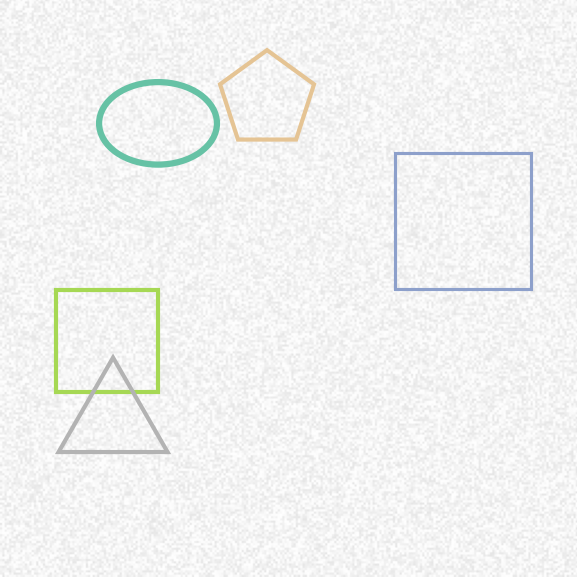[{"shape": "oval", "thickness": 3, "radius": 0.51, "center": [0.274, 0.786]}, {"shape": "square", "thickness": 1.5, "radius": 0.59, "center": [0.801, 0.616]}, {"shape": "square", "thickness": 2, "radius": 0.44, "center": [0.185, 0.408]}, {"shape": "pentagon", "thickness": 2, "radius": 0.43, "center": [0.462, 0.827]}, {"shape": "triangle", "thickness": 2, "radius": 0.54, "center": [0.196, 0.271]}]